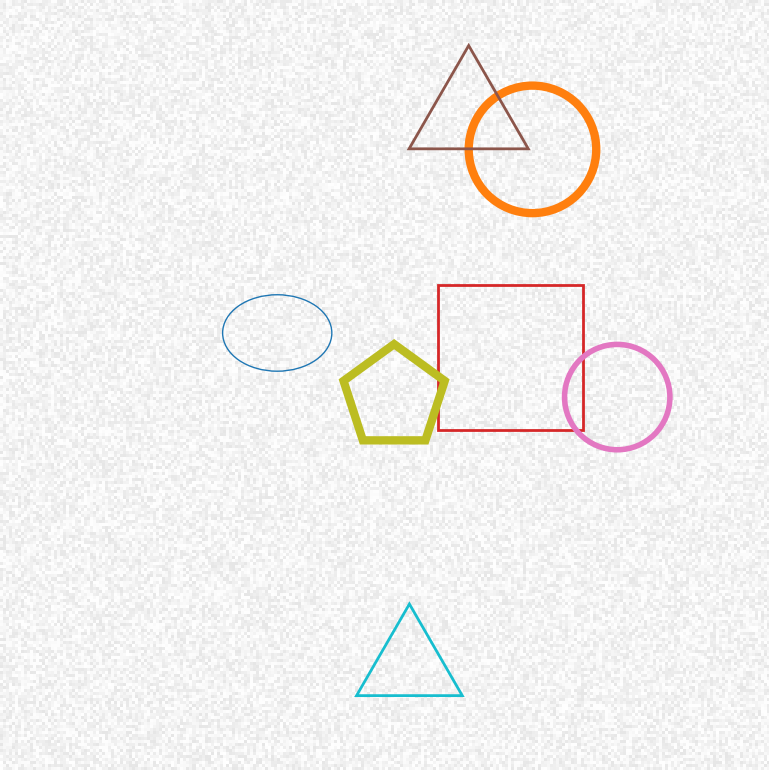[{"shape": "oval", "thickness": 0.5, "radius": 0.35, "center": [0.36, 0.568]}, {"shape": "circle", "thickness": 3, "radius": 0.41, "center": [0.692, 0.806]}, {"shape": "square", "thickness": 1, "radius": 0.47, "center": [0.663, 0.535]}, {"shape": "triangle", "thickness": 1, "radius": 0.45, "center": [0.609, 0.851]}, {"shape": "circle", "thickness": 2, "radius": 0.34, "center": [0.802, 0.484]}, {"shape": "pentagon", "thickness": 3, "radius": 0.35, "center": [0.512, 0.484]}, {"shape": "triangle", "thickness": 1, "radius": 0.4, "center": [0.532, 0.136]}]